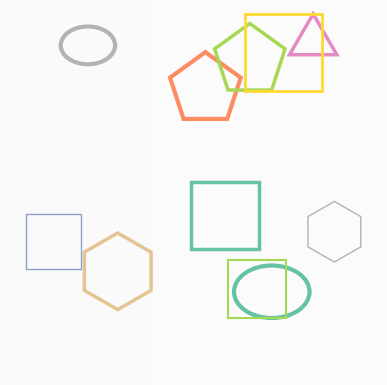[{"shape": "square", "thickness": 2.5, "radius": 0.44, "center": [0.581, 0.441]}, {"shape": "oval", "thickness": 3, "radius": 0.49, "center": [0.701, 0.242]}, {"shape": "pentagon", "thickness": 3, "radius": 0.48, "center": [0.53, 0.769]}, {"shape": "square", "thickness": 1, "radius": 0.35, "center": [0.138, 0.373]}, {"shape": "triangle", "thickness": 2.5, "radius": 0.35, "center": [0.808, 0.893]}, {"shape": "square", "thickness": 1.5, "radius": 0.37, "center": [0.662, 0.249]}, {"shape": "pentagon", "thickness": 2.5, "radius": 0.48, "center": [0.645, 0.843]}, {"shape": "square", "thickness": 2, "radius": 0.5, "center": [0.733, 0.864]}, {"shape": "hexagon", "thickness": 2.5, "radius": 0.5, "center": [0.304, 0.295]}, {"shape": "hexagon", "thickness": 1, "radius": 0.39, "center": [0.863, 0.398]}, {"shape": "oval", "thickness": 3, "radius": 0.35, "center": [0.227, 0.882]}]